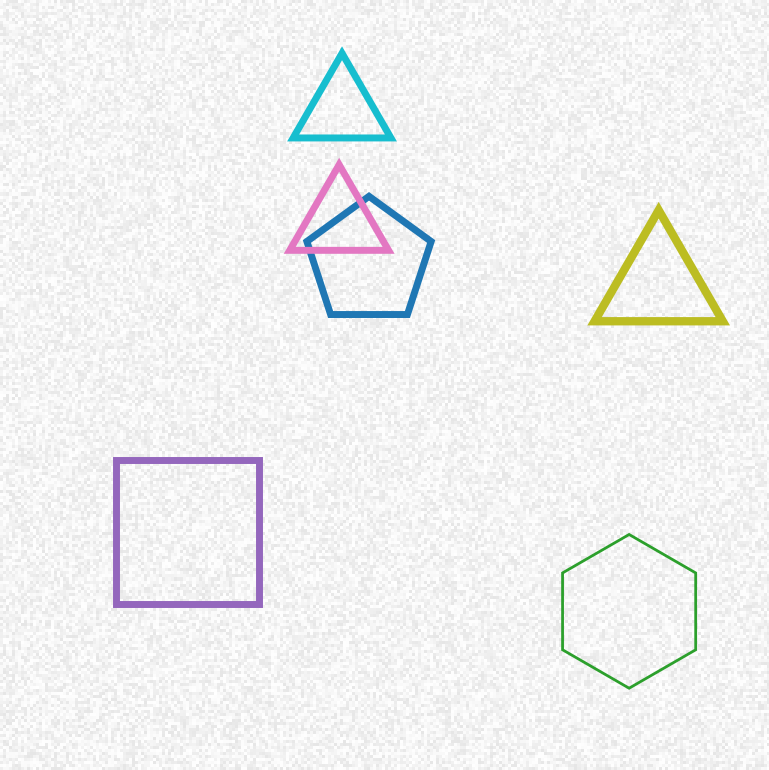[{"shape": "pentagon", "thickness": 2.5, "radius": 0.42, "center": [0.479, 0.66]}, {"shape": "hexagon", "thickness": 1, "radius": 0.5, "center": [0.817, 0.206]}, {"shape": "square", "thickness": 2.5, "radius": 0.47, "center": [0.243, 0.309]}, {"shape": "triangle", "thickness": 2.5, "radius": 0.37, "center": [0.44, 0.712]}, {"shape": "triangle", "thickness": 3, "radius": 0.48, "center": [0.855, 0.631]}, {"shape": "triangle", "thickness": 2.5, "radius": 0.37, "center": [0.444, 0.858]}]